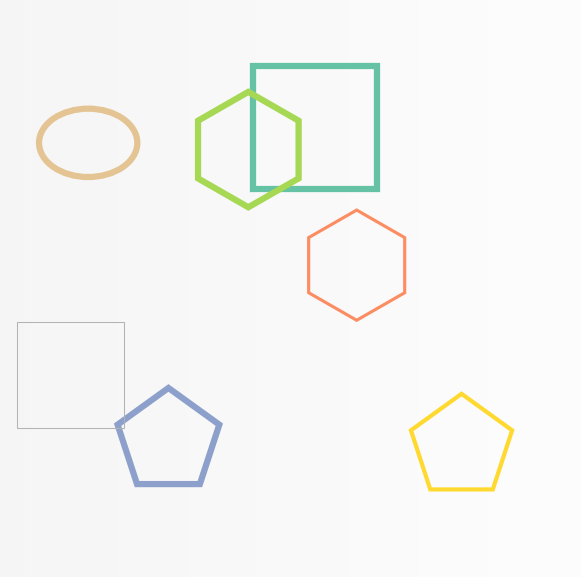[{"shape": "square", "thickness": 3, "radius": 0.53, "center": [0.542, 0.779]}, {"shape": "hexagon", "thickness": 1.5, "radius": 0.48, "center": [0.614, 0.54]}, {"shape": "pentagon", "thickness": 3, "radius": 0.46, "center": [0.29, 0.235]}, {"shape": "hexagon", "thickness": 3, "radius": 0.5, "center": [0.427, 0.74]}, {"shape": "pentagon", "thickness": 2, "radius": 0.46, "center": [0.794, 0.226]}, {"shape": "oval", "thickness": 3, "radius": 0.42, "center": [0.152, 0.752]}, {"shape": "square", "thickness": 0.5, "radius": 0.46, "center": [0.121, 0.349]}]